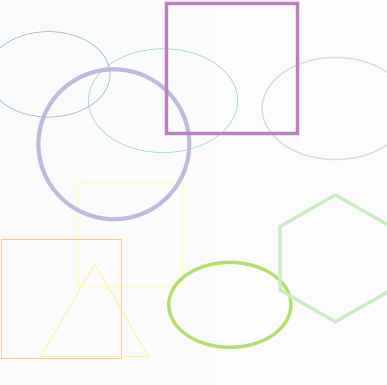[{"shape": "oval", "thickness": 0.5, "radius": 0.96, "center": [0.421, 0.739]}, {"shape": "square", "thickness": 1, "radius": 0.68, "center": [0.335, 0.392]}, {"shape": "circle", "thickness": 3, "radius": 0.97, "center": [0.294, 0.625]}, {"shape": "oval", "thickness": 0.5, "radius": 0.79, "center": [0.125, 0.807]}, {"shape": "square", "thickness": 0.5, "radius": 0.77, "center": [0.157, 0.225]}, {"shape": "oval", "thickness": 2.5, "radius": 0.79, "center": [0.593, 0.208]}, {"shape": "oval", "thickness": 1, "radius": 0.95, "center": [0.866, 0.718]}, {"shape": "square", "thickness": 2.5, "radius": 0.84, "center": [0.596, 0.824]}, {"shape": "hexagon", "thickness": 2.5, "radius": 0.82, "center": [0.866, 0.329]}, {"shape": "triangle", "thickness": 0.5, "radius": 0.8, "center": [0.244, 0.154]}]